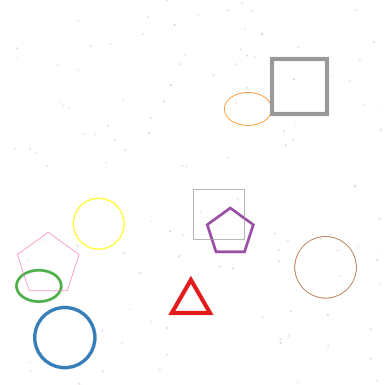[{"shape": "triangle", "thickness": 3, "radius": 0.29, "center": [0.496, 0.216]}, {"shape": "circle", "thickness": 2.5, "radius": 0.39, "center": [0.168, 0.123]}, {"shape": "oval", "thickness": 2, "radius": 0.29, "center": [0.101, 0.257]}, {"shape": "pentagon", "thickness": 2, "radius": 0.31, "center": [0.598, 0.397]}, {"shape": "oval", "thickness": 0.5, "radius": 0.31, "center": [0.644, 0.717]}, {"shape": "circle", "thickness": 1, "radius": 0.33, "center": [0.256, 0.419]}, {"shape": "circle", "thickness": 0.5, "radius": 0.4, "center": [0.846, 0.306]}, {"shape": "pentagon", "thickness": 0.5, "radius": 0.42, "center": [0.125, 0.313]}, {"shape": "square", "thickness": 0.5, "radius": 0.33, "center": [0.567, 0.444]}, {"shape": "square", "thickness": 3, "radius": 0.36, "center": [0.779, 0.775]}]